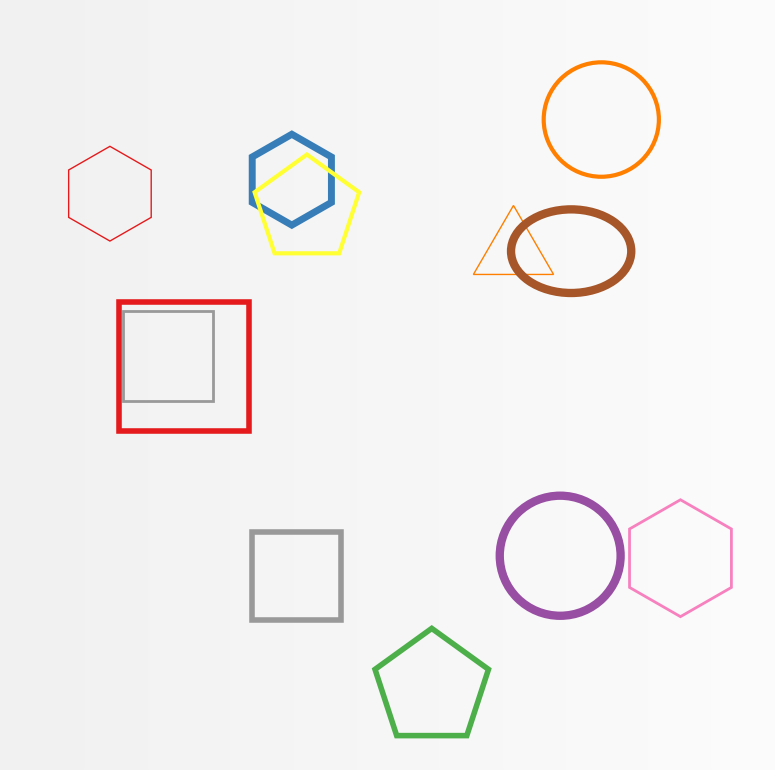[{"shape": "hexagon", "thickness": 0.5, "radius": 0.31, "center": [0.142, 0.748]}, {"shape": "square", "thickness": 2, "radius": 0.42, "center": [0.238, 0.524]}, {"shape": "hexagon", "thickness": 2.5, "radius": 0.3, "center": [0.377, 0.767]}, {"shape": "pentagon", "thickness": 2, "radius": 0.38, "center": [0.557, 0.107]}, {"shape": "circle", "thickness": 3, "radius": 0.39, "center": [0.723, 0.278]}, {"shape": "triangle", "thickness": 0.5, "radius": 0.3, "center": [0.663, 0.673]}, {"shape": "circle", "thickness": 1.5, "radius": 0.37, "center": [0.776, 0.845]}, {"shape": "pentagon", "thickness": 1.5, "radius": 0.35, "center": [0.396, 0.728]}, {"shape": "oval", "thickness": 3, "radius": 0.39, "center": [0.737, 0.674]}, {"shape": "hexagon", "thickness": 1, "radius": 0.38, "center": [0.878, 0.275]}, {"shape": "square", "thickness": 2, "radius": 0.29, "center": [0.382, 0.251]}, {"shape": "square", "thickness": 1, "radius": 0.29, "center": [0.217, 0.538]}]